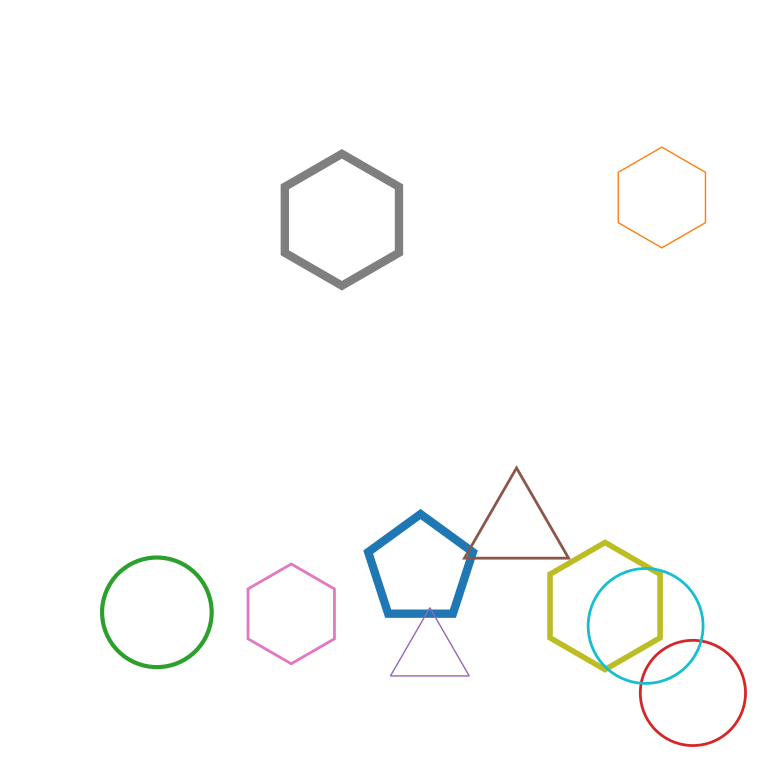[{"shape": "pentagon", "thickness": 3, "radius": 0.36, "center": [0.546, 0.261]}, {"shape": "hexagon", "thickness": 0.5, "radius": 0.33, "center": [0.86, 0.744]}, {"shape": "circle", "thickness": 1.5, "radius": 0.36, "center": [0.204, 0.205]}, {"shape": "circle", "thickness": 1, "radius": 0.34, "center": [0.9, 0.1]}, {"shape": "triangle", "thickness": 0.5, "radius": 0.3, "center": [0.558, 0.152]}, {"shape": "triangle", "thickness": 1, "radius": 0.39, "center": [0.671, 0.314]}, {"shape": "hexagon", "thickness": 1, "radius": 0.32, "center": [0.378, 0.203]}, {"shape": "hexagon", "thickness": 3, "radius": 0.43, "center": [0.444, 0.715]}, {"shape": "hexagon", "thickness": 2, "radius": 0.41, "center": [0.786, 0.213]}, {"shape": "circle", "thickness": 1, "radius": 0.37, "center": [0.838, 0.187]}]